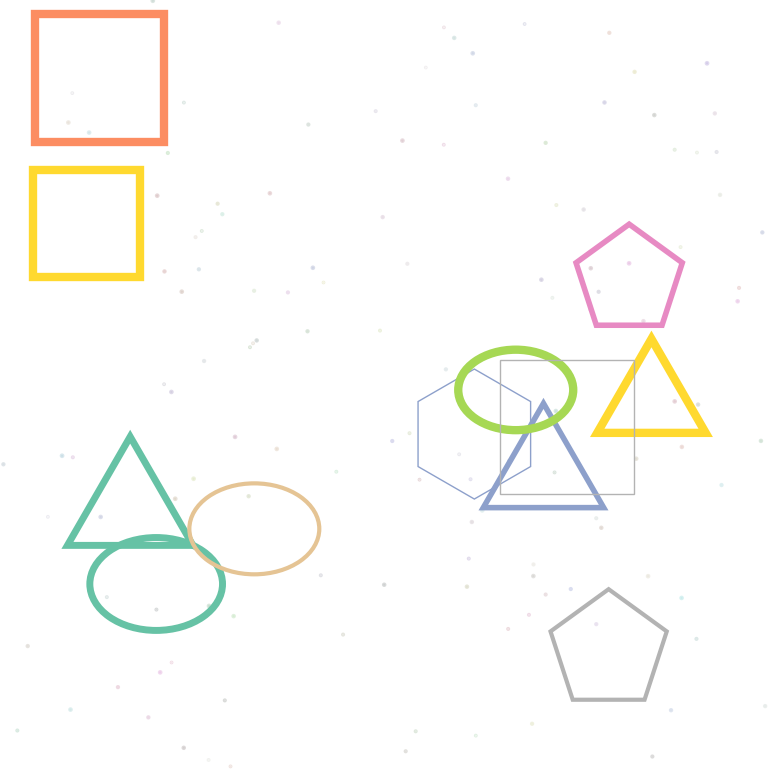[{"shape": "oval", "thickness": 2.5, "radius": 0.43, "center": [0.203, 0.242]}, {"shape": "triangle", "thickness": 2.5, "radius": 0.47, "center": [0.169, 0.339]}, {"shape": "square", "thickness": 3, "radius": 0.42, "center": [0.129, 0.899]}, {"shape": "triangle", "thickness": 2, "radius": 0.45, "center": [0.706, 0.386]}, {"shape": "hexagon", "thickness": 0.5, "radius": 0.42, "center": [0.616, 0.436]}, {"shape": "pentagon", "thickness": 2, "radius": 0.36, "center": [0.817, 0.636]}, {"shape": "oval", "thickness": 3, "radius": 0.37, "center": [0.67, 0.494]}, {"shape": "triangle", "thickness": 3, "radius": 0.41, "center": [0.846, 0.478]}, {"shape": "square", "thickness": 3, "radius": 0.35, "center": [0.112, 0.709]}, {"shape": "oval", "thickness": 1.5, "radius": 0.42, "center": [0.33, 0.313]}, {"shape": "pentagon", "thickness": 1.5, "radius": 0.4, "center": [0.79, 0.155]}, {"shape": "square", "thickness": 0.5, "radius": 0.43, "center": [0.737, 0.446]}]